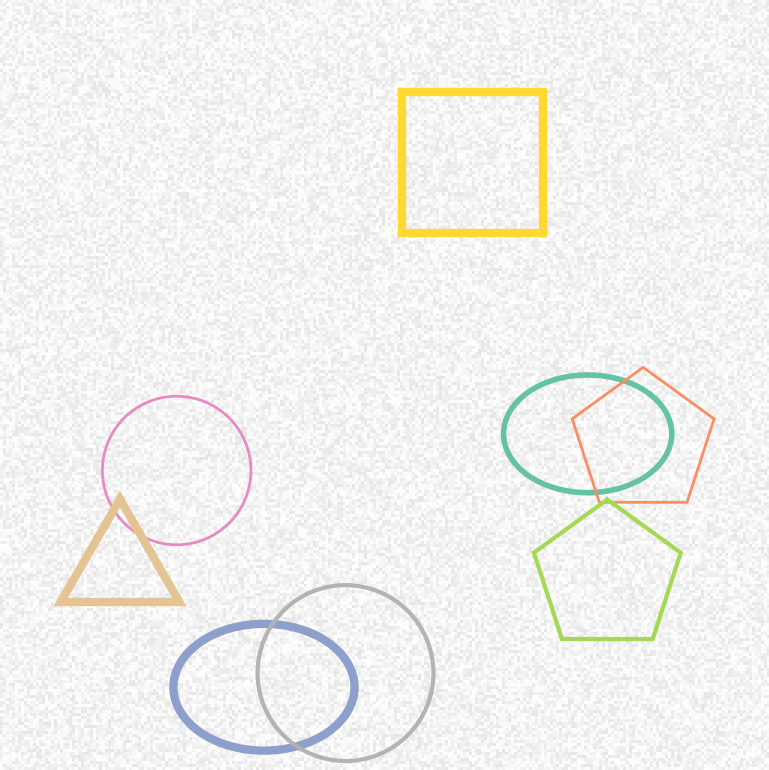[{"shape": "oval", "thickness": 2, "radius": 0.55, "center": [0.763, 0.437]}, {"shape": "pentagon", "thickness": 1, "radius": 0.48, "center": [0.835, 0.426]}, {"shape": "oval", "thickness": 3, "radius": 0.59, "center": [0.343, 0.108]}, {"shape": "circle", "thickness": 1, "radius": 0.48, "center": [0.229, 0.389]}, {"shape": "pentagon", "thickness": 1.5, "radius": 0.5, "center": [0.789, 0.251]}, {"shape": "square", "thickness": 3, "radius": 0.46, "center": [0.613, 0.789]}, {"shape": "triangle", "thickness": 3, "radius": 0.44, "center": [0.156, 0.263]}, {"shape": "circle", "thickness": 1.5, "radius": 0.57, "center": [0.449, 0.126]}]